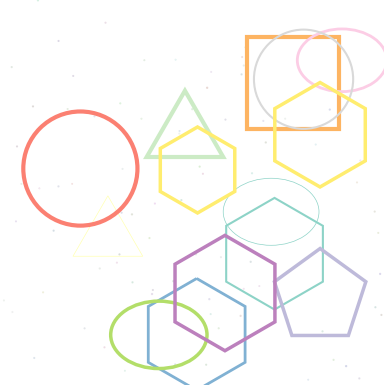[{"shape": "hexagon", "thickness": 1.5, "radius": 0.73, "center": [0.713, 0.341]}, {"shape": "oval", "thickness": 0.5, "radius": 0.62, "center": [0.704, 0.45]}, {"shape": "triangle", "thickness": 0.5, "radius": 0.52, "center": [0.28, 0.387]}, {"shape": "pentagon", "thickness": 2.5, "radius": 0.62, "center": [0.832, 0.23]}, {"shape": "circle", "thickness": 3, "radius": 0.74, "center": [0.209, 0.562]}, {"shape": "hexagon", "thickness": 2, "radius": 0.73, "center": [0.511, 0.131]}, {"shape": "square", "thickness": 3, "radius": 0.6, "center": [0.761, 0.785]}, {"shape": "oval", "thickness": 2.5, "radius": 0.63, "center": [0.413, 0.13]}, {"shape": "oval", "thickness": 2, "radius": 0.58, "center": [0.889, 0.843]}, {"shape": "circle", "thickness": 1.5, "radius": 0.64, "center": [0.788, 0.794]}, {"shape": "hexagon", "thickness": 2.5, "radius": 0.75, "center": [0.584, 0.239]}, {"shape": "triangle", "thickness": 3, "radius": 0.57, "center": [0.48, 0.65]}, {"shape": "hexagon", "thickness": 2.5, "radius": 0.56, "center": [0.513, 0.558]}, {"shape": "hexagon", "thickness": 2.5, "radius": 0.68, "center": [0.831, 0.65]}]